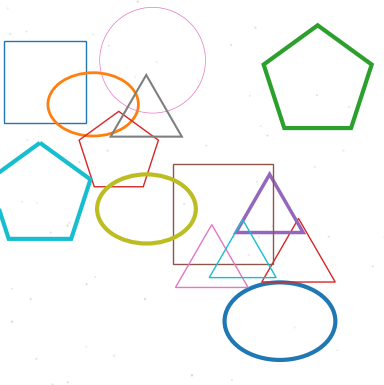[{"shape": "oval", "thickness": 3, "radius": 0.72, "center": [0.727, 0.166]}, {"shape": "square", "thickness": 1, "radius": 0.53, "center": [0.117, 0.787]}, {"shape": "oval", "thickness": 2, "radius": 0.59, "center": [0.242, 0.729]}, {"shape": "pentagon", "thickness": 3, "radius": 0.74, "center": [0.825, 0.787]}, {"shape": "pentagon", "thickness": 1, "radius": 0.54, "center": [0.308, 0.602]}, {"shape": "triangle", "thickness": 1, "radius": 0.55, "center": [0.775, 0.323]}, {"shape": "triangle", "thickness": 2.5, "radius": 0.5, "center": [0.7, 0.446]}, {"shape": "square", "thickness": 1, "radius": 0.65, "center": [0.579, 0.445]}, {"shape": "circle", "thickness": 0.5, "radius": 0.69, "center": [0.396, 0.844]}, {"shape": "triangle", "thickness": 1, "radius": 0.54, "center": [0.55, 0.308]}, {"shape": "triangle", "thickness": 1.5, "radius": 0.53, "center": [0.38, 0.698]}, {"shape": "oval", "thickness": 3, "radius": 0.64, "center": [0.38, 0.457]}, {"shape": "pentagon", "thickness": 3, "radius": 0.69, "center": [0.104, 0.491]}, {"shape": "triangle", "thickness": 1, "radius": 0.5, "center": [0.63, 0.329]}]